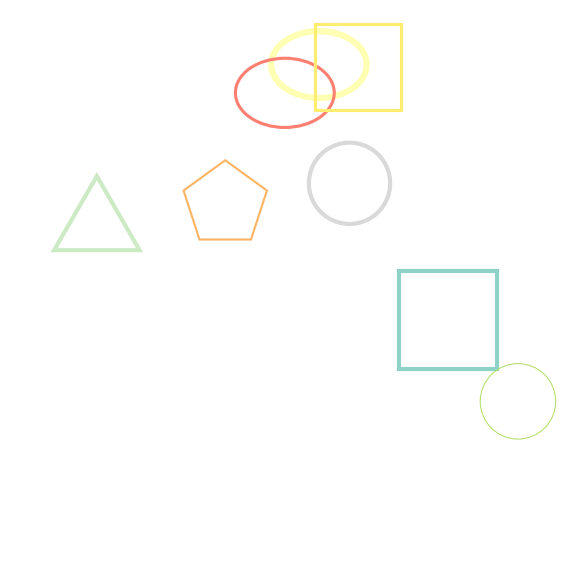[{"shape": "square", "thickness": 2, "radius": 0.42, "center": [0.775, 0.445]}, {"shape": "oval", "thickness": 3, "radius": 0.41, "center": [0.552, 0.887]}, {"shape": "oval", "thickness": 1.5, "radius": 0.43, "center": [0.493, 0.838]}, {"shape": "pentagon", "thickness": 1, "radius": 0.38, "center": [0.39, 0.646]}, {"shape": "circle", "thickness": 0.5, "radius": 0.33, "center": [0.897, 0.304]}, {"shape": "circle", "thickness": 2, "radius": 0.35, "center": [0.605, 0.682]}, {"shape": "triangle", "thickness": 2, "radius": 0.43, "center": [0.168, 0.609]}, {"shape": "square", "thickness": 1.5, "radius": 0.37, "center": [0.62, 0.883]}]